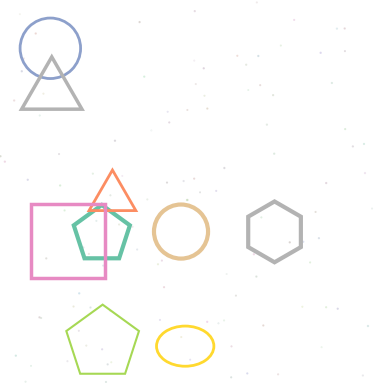[{"shape": "pentagon", "thickness": 3, "radius": 0.38, "center": [0.264, 0.391]}, {"shape": "triangle", "thickness": 2, "radius": 0.35, "center": [0.292, 0.488]}, {"shape": "circle", "thickness": 2, "radius": 0.39, "center": [0.131, 0.875]}, {"shape": "square", "thickness": 2.5, "radius": 0.48, "center": [0.176, 0.374]}, {"shape": "pentagon", "thickness": 1.5, "radius": 0.5, "center": [0.267, 0.11]}, {"shape": "oval", "thickness": 2, "radius": 0.37, "center": [0.481, 0.101]}, {"shape": "circle", "thickness": 3, "radius": 0.35, "center": [0.47, 0.399]}, {"shape": "triangle", "thickness": 2.5, "radius": 0.45, "center": [0.134, 0.762]}, {"shape": "hexagon", "thickness": 3, "radius": 0.39, "center": [0.713, 0.398]}]